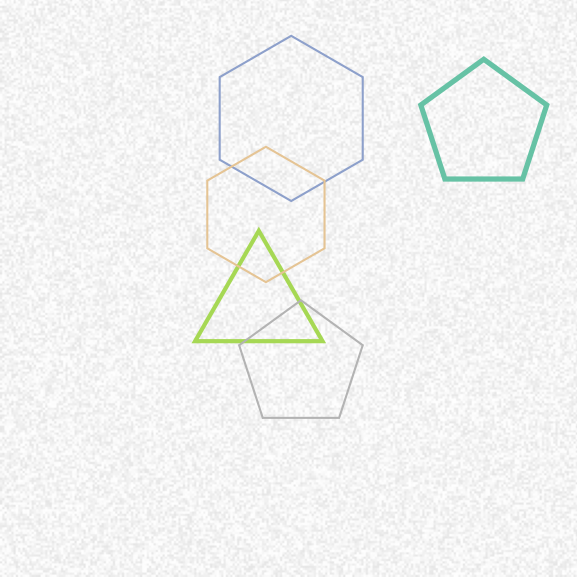[{"shape": "pentagon", "thickness": 2.5, "radius": 0.57, "center": [0.838, 0.782]}, {"shape": "hexagon", "thickness": 1, "radius": 0.72, "center": [0.504, 0.794]}, {"shape": "triangle", "thickness": 2, "radius": 0.64, "center": [0.448, 0.472]}, {"shape": "hexagon", "thickness": 1, "radius": 0.59, "center": [0.46, 0.628]}, {"shape": "pentagon", "thickness": 1, "radius": 0.56, "center": [0.521, 0.367]}]